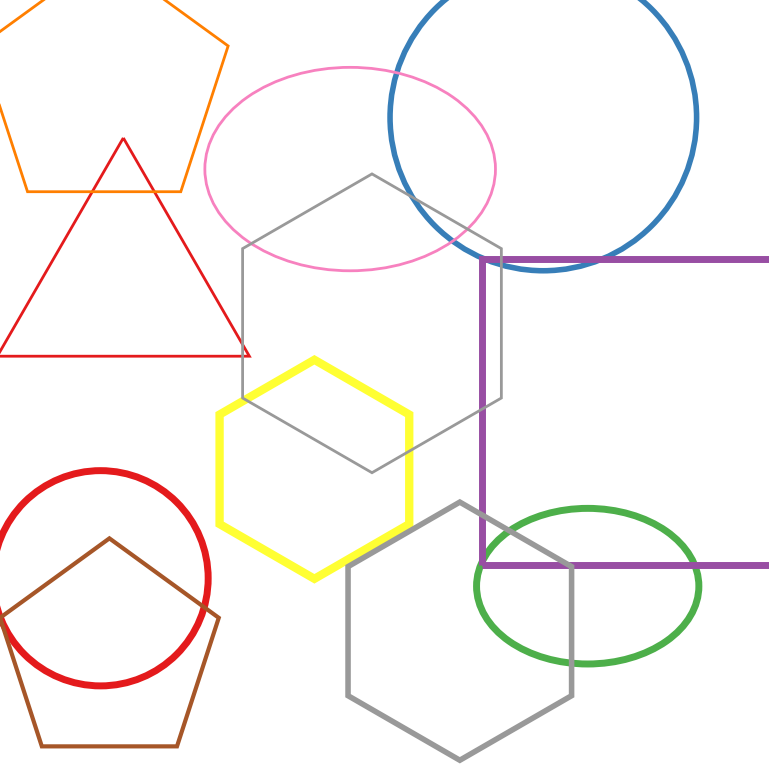[{"shape": "circle", "thickness": 2.5, "radius": 0.7, "center": [0.131, 0.249]}, {"shape": "triangle", "thickness": 1, "radius": 0.94, "center": [0.16, 0.632]}, {"shape": "circle", "thickness": 2, "radius": 1.0, "center": [0.706, 0.847]}, {"shape": "oval", "thickness": 2.5, "radius": 0.72, "center": [0.763, 0.239]}, {"shape": "square", "thickness": 2.5, "radius": 0.99, "center": [0.825, 0.465]}, {"shape": "pentagon", "thickness": 1, "radius": 0.85, "center": [0.135, 0.888]}, {"shape": "hexagon", "thickness": 3, "radius": 0.71, "center": [0.408, 0.391]}, {"shape": "pentagon", "thickness": 1.5, "radius": 0.75, "center": [0.142, 0.151]}, {"shape": "oval", "thickness": 1, "radius": 0.94, "center": [0.455, 0.78]}, {"shape": "hexagon", "thickness": 2, "radius": 0.84, "center": [0.597, 0.18]}, {"shape": "hexagon", "thickness": 1, "radius": 0.97, "center": [0.483, 0.58]}]